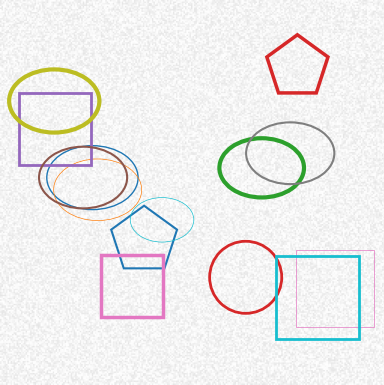[{"shape": "oval", "thickness": 1, "radius": 0.59, "center": [0.24, 0.539]}, {"shape": "pentagon", "thickness": 1.5, "radius": 0.45, "center": [0.374, 0.376]}, {"shape": "oval", "thickness": 0.5, "radius": 0.57, "center": [0.254, 0.507]}, {"shape": "oval", "thickness": 3, "radius": 0.55, "center": [0.68, 0.564]}, {"shape": "pentagon", "thickness": 2.5, "radius": 0.42, "center": [0.772, 0.826]}, {"shape": "circle", "thickness": 2, "radius": 0.47, "center": [0.638, 0.28]}, {"shape": "square", "thickness": 2, "radius": 0.47, "center": [0.143, 0.665]}, {"shape": "oval", "thickness": 1.5, "radius": 0.57, "center": [0.216, 0.539]}, {"shape": "square", "thickness": 0.5, "radius": 0.5, "center": [0.871, 0.25]}, {"shape": "square", "thickness": 2.5, "radius": 0.4, "center": [0.343, 0.256]}, {"shape": "oval", "thickness": 1.5, "radius": 0.57, "center": [0.754, 0.602]}, {"shape": "oval", "thickness": 3, "radius": 0.59, "center": [0.141, 0.738]}, {"shape": "oval", "thickness": 0.5, "radius": 0.41, "center": [0.421, 0.429]}, {"shape": "square", "thickness": 2, "radius": 0.54, "center": [0.825, 0.227]}]